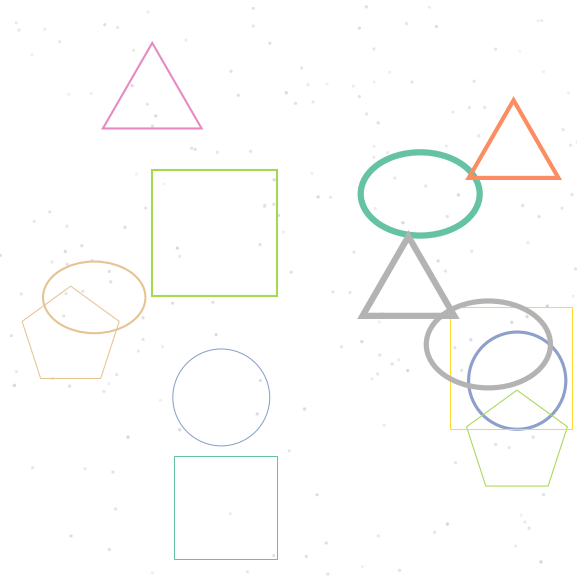[{"shape": "square", "thickness": 0.5, "radius": 0.45, "center": [0.39, 0.121]}, {"shape": "oval", "thickness": 3, "radius": 0.51, "center": [0.728, 0.663]}, {"shape": "triangle", "thickness": 2, "radius": 0.45, "center": [0.889, 0.736]}, {"shape": "circle", "thickness": 1.5, "radius": 0.42, "center": [0.896, 0.34]}, {"shape": "circle", "thickness": 0.5, "radius": 0.42, "center": [0.383, 0.311]}, {"shape": "triangle", "thickness": 1, "radius": 0.49, "center": [0.264, 0.826]}, {"shape": "pentagon", "thickness": 0.5, "radius": 0.46, "center": [0.895, 0.232]}, {"shape": "square", "thickness": 1, "radius": 0.54, "center": [0.372, 0.596]}, {"shape": "square", "thickness": 0.5, "radius": 0.53, "center": [0.885, 0.362]}, {"shape": "pentagon", "thickness": 0.5, "radius": 0.44, "center": [0.122, 0.415]}, {"shape": "oval", "thickness": 1, "radius": 0.44, "center": [0.163, 0.484]}, {"shape": "oval", "thickness": 2.5, "radius": 0.54, "center": [0.846, 0.403]}, {"shape": "triangle", "thickness": 3, "radius": 0.46, "center": [0.707, 0.498]}]